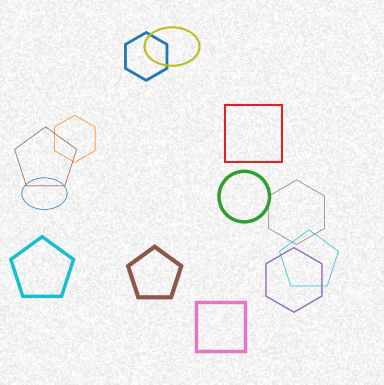[{"shape": "oval", "thickness": 0.5, "radius": 0.29, "center": [0.116, 0.497]}, {"shape": "hexagon", "thickness": 2, "radius": 0.31, "center": [0.38, 0.853]}, {"shape": "hexagon", "thickness": 0.5, "radius": 0.31, "center": [0.194, 0.639]}, {"shape": "circle", "thickness": 2.5, "radius": 0.33, "center": [0.634, 0.489]}, {"shape": "square", "thickness": 1.5, "radius": 0.37, "center": [0.658, 0.653]}, {"shape": "hexagon", "thickness": 1, "radius": 0.42, "center": [0.763, 0.273]}, {"shape": "pentagon", "thickness": 0.5, "radius": 0.42, "center": [0.118, 0.586]}, {"shape": "pentagon", "thickness": 3, "radius": 0.36, "center": [0.402, 0.287]}, {"shape": "square", "thickness": 2.5, "radius": 0.32, "center": [0.572, 0.152]}, {"shape": "hexagon", "thickness": 0.5, "radius": 0.42, "center": [0.771, 0.449]}, {"shape": "oval", "thickness": 1.5, "radius": 0.36, "center": [0.447, 0.879]}, {"shape": "pentagon", "thickness": 2.5, "radius": 0.43, "center": [0.11, 0.3]}, {"shape": "pentagon", "thickness": 0.5, "radius": 0.4, "center": [0.803, 0.322]}]